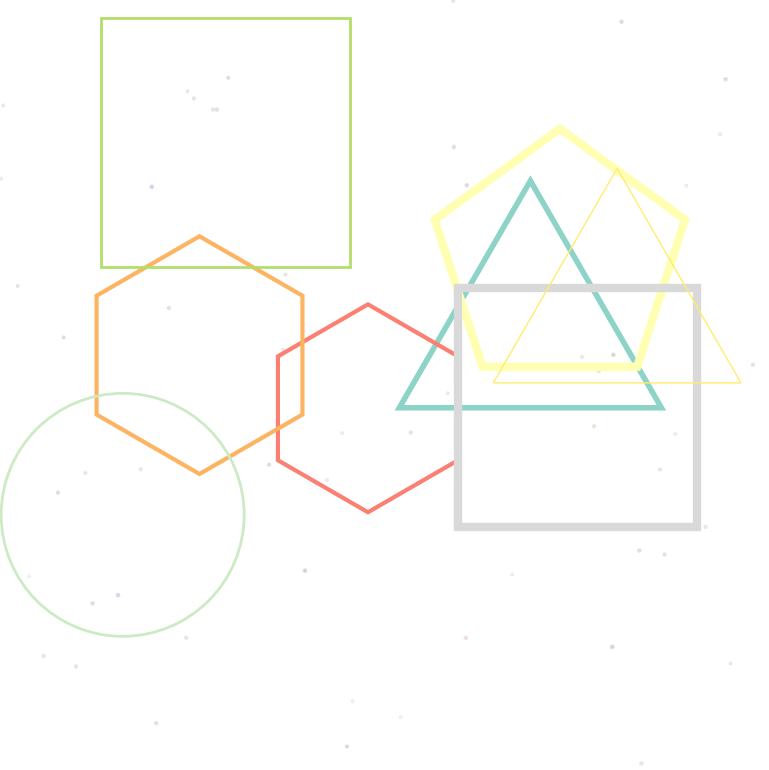[{"shape": "triangle", "thickness": 2, "radius": 0.98, "center": [0.689, 0.569]}, {"shape": "pentagon", "thickness": 3, "radius": 0.85, "center": [0.727, 0.662]}, {"shape": "hexagon", "thickness": 1.5, "radius": 0.68, "center": [0.478, 0.47]}, {"shape": "hexagon", "thickness": 1.5, "radius": 0.77, "center": [0.259, 0.539]}, {"shape": "square", "thickness": 1, "radius": 0.81, "center": [0.293, 0.815]}, {"shape": "square", "thickness": 3, "radius": 0.78, "center": [0.749, 0.471]}, {"shape": "circle", "thickness": 1, "radius": 0.79, "center": [0.159, 0.331]}, {"shape": "triangle", "thickness": 0.5, "radius": 0.93, "center": [0.801, 0.596]}]